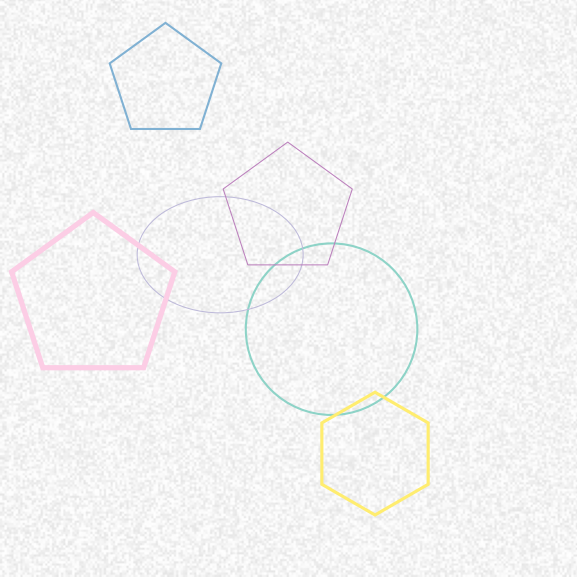[{"shape": "circle", "thickness": 1, "radius": 0.74, "center": [0.574, 0.429]}, {"shape": "oval", "thickness": 0.5, "radius": 0.72, "center": [0.381, 0.558]}, {"shape": "pentagon", "thickness": 1, "radius": 0.51, "center": [0.287, 0.858]}, {"shape": "pentagon", "thickness": 2.5, "radius": 0.74, "center": [0.161, 0.483]}, {"shape": "pentagon", "thickness": 0.5, "radius": 0.59, "center": [0.498, 0.636]}, {"shape": "hexagon", "thickness": 1.5, "radius": 0.53, "center": [0.649, 0.214]}]